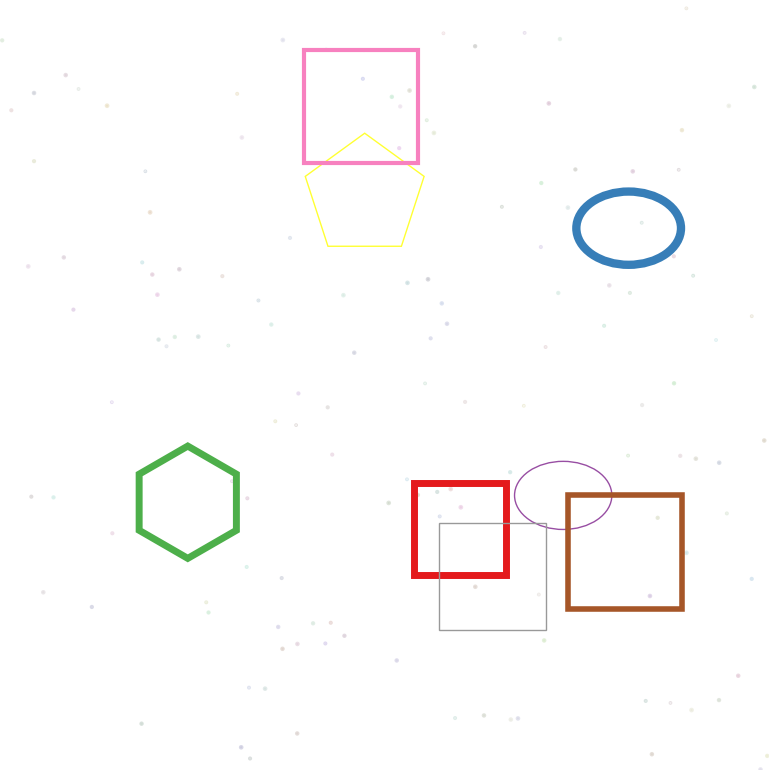[{"shape": "square", "thickness": 2.5, "radius": 0.3, "center": [0.598, 0.313]}, {"shape": "oval", "thickness": 3, "radius": 0.34, "center": [0.816, 0.704]}, {"shape": "hexagon", "thickness": 2.5, "radius": 0.36, "center": [0.244, 0.348]}, {"shape": "oval", "thickness": 0.5, "radius": 0.32, "center": [0.731, 0.357]}, {"shape": "pentagon", "thickness": 0.5, "radius": 0.41, "center": [0.474, 0.746]}, {"shape": "square", "thickness": 2, "radius": 0.37, "center": [0.811, 0.283]}, {"shape": "square", "thickness": 1.5, "radius": 0.37, "center": [0.469, 0.862]}, {"shape": "square", "thickness": 0.5, "radius": 0.35, "center": [0.64, 0.251]}]